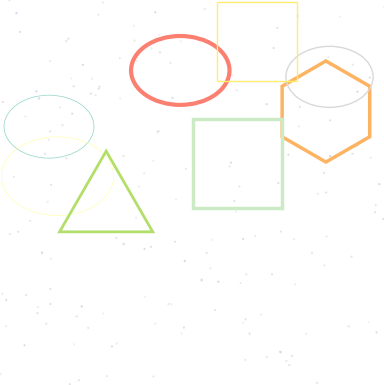[{"shape": "oval", "thickness": 0.5, "radius": 0.58, "center": [0.127, 0.671]}, {"shape": "oval", "thickness": 0.5, "radius": 0.73, "center": [0.149, 0.542]}, {"shape": "oval", "thickness": 3, "radius": 0.64, "center": [0.468, 0.817]}, {"shape": "hexagon", "thickness": 2.5, "radius": 0.66, "center": [0.847, 0.71]}, {"shape": "triangle", "thickness": 2, "radius": 0.7, "center": [0.276, 0.468]}, {"shape": "oval", "thickness": 1, "radius": 0.57, "center": [0.856, 0.8]}, {"shape": "square", "thickness": 2.5, "radius": 0.58, "center": [0.616, 0.575]}, {"shape": "square", "thickness": 1, "radius": 0.52, "center": [0.667, 0.893]}]